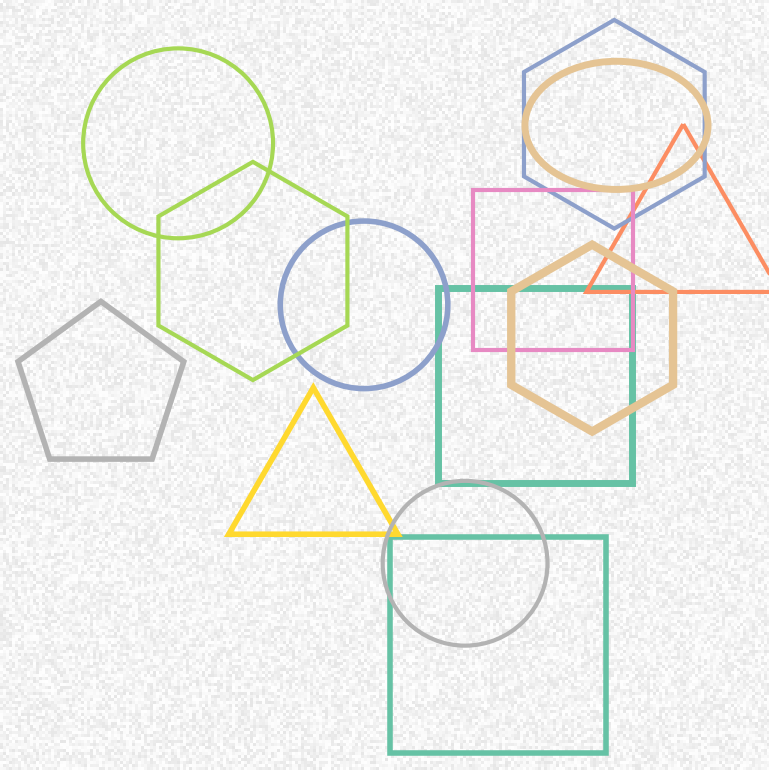[{"shape": "square", "thickness": 2, "radius": 0.7, "center": [0.647, 0.162]}, {"shape": "square", "thickness": 2.5, "radius": 0.63, "center": [0.695, 0.499]}, {"shape": "triangle", "thickness": 1.5, "radius": 0.73, "center": [0.887, 0.693]}, {"shape": "circle", "thickness": 2, "radius": 0.54, "center": [0.473, 0.604]}, {"shape": "hexagon", "thickness": 1.5, "radius": 0.68, "center": [0.798, 0.839]}, {"shape": "square", "thickness": 1.5, "radius": 0.52, "center": [0.718, 0.649]}, {"shape": "hexagon", "thickness": 1.5, "radius": 0.71, "center": [0.328, 0.648]}, {"shape": "circle", "thickness": 1.5, "radius": 0.62, "center": [0.231, 0.814]}, {"shape": "triangle", "thickness": 2, "radius": 0.63, "center": [0.407, 0.37]}, {"shape": "oval", "thickness": 2.5, "radius": 0.59, "center": [0.801, 0.837]}, {"shape": "hexagon", "thickness": 3, "radius": 0.61, "center": [0.769, 0.561]}, {"shape": "pentagon", "thickness": 2, "radius": 0.57, "center": [0.131, 0.495]}, {"shape": "circle", "thickness": 1.5, "radius": 0.54, "center": [0.604, 0.269]}]